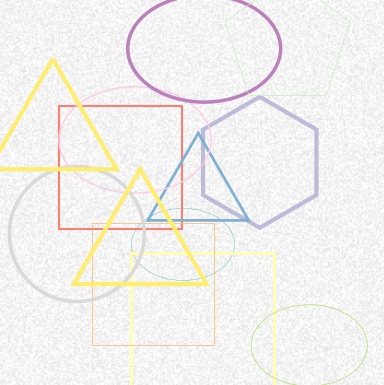[{"shape": "oval", "thickness": 0.5, "radius": 0.67, "center": [0.475, 0.365]}, {"shape": "square", "thickness": 2, "radius": 0.92, "center": [0.526, 0.158]}, {"shape": "hexagon", "thickness": 3, "radius": 0.85, "center": [0.675, 0.578]}, {"shape": "square", "thickness": 1.5, "radius": 0.8, "center": [0.312, 0.564]}, {"shape": "triangle", "thickness": 2, "radius": 0.76, "center": [0.515, 0.503]}, {"shape": "square", "thickness": 0.5, "radius": 0.79, "center": [0.398, 0.262]}, {"shape": "oval", "thickness": 0.5, "radius": 0.75, "center": [0.803, 0.103]}, {"shape": "oval", "thickness": 1, "radius": 0.99, "center": [0.351, 0.637]}, {"shape": "circle", "thickness": 2.5, "radius": 0.88, "center": [0.2, 0.392]}, {"shape": "oval", "thickness": 2.5, "radius": 0.99, "center": [0.53, 0.874]}, {"shape": "pentagon", "thickness": 0.5, "radius": 0.85, "center": [0.747, 0.89]}, {"shape": "triangle", "thickness": 3, "radius": 0.96, "center": [0.137, 0.656]}, {"shape": "triangle", "thickness": 3, "radius": 1.0, "center": [0.364, 0.362]}]